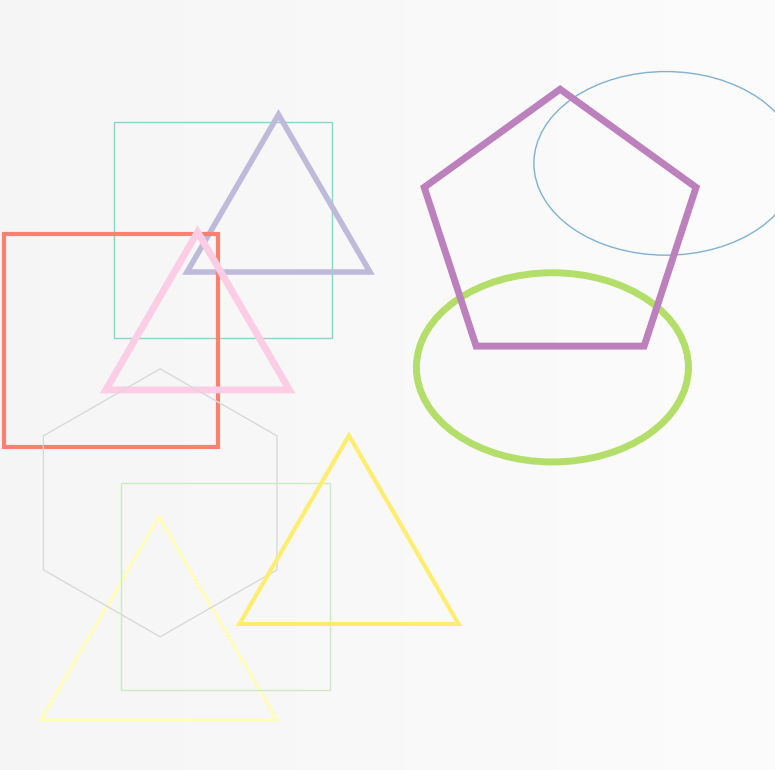[{"shape": "square", "thickness": 0.5, "radius": 0.7, "center": [0.288, 0.702]}, {"shape": "triangle", "thickness": 1, "radius": 0.88, "center": [0.205, 0.153]}, {"shape": "triangle", "thickness": 2, "radius": 0.68, "center": [0.359, 0.715]}, {"shape": "square", "thickness": 1.5, "radius": 0.69, "center": [0.143, 0.558]}, {"shape": "oval", "thickness": 0.5, "radius": 0.85, "center": [0.859, 0.788]}, {"shape": "oval", "thickness": 2.5, "radius": 0.88, "center": [0.713, 0.523]}, {"shape": "triangle", "thickness": 2.5, "radius": 0.68, "center": [0.255, 0.562]}, {"shape": "hexagon", "thickness": 0.5, "radius": 0.87, "center": [0.207, 0.347]}, {"shape": "pentagon", "thickness": 2.5, "radius": 0.92, "center": [0.723, 0.7]}, {"shape": "square", "thickness": 0.5, "radius": 0.67, "center": [0.29, 0.238]}, {"shape": "triangle", "thickness": 1.5, "radius": 0.82, "center": [0.45, 0.271]}]